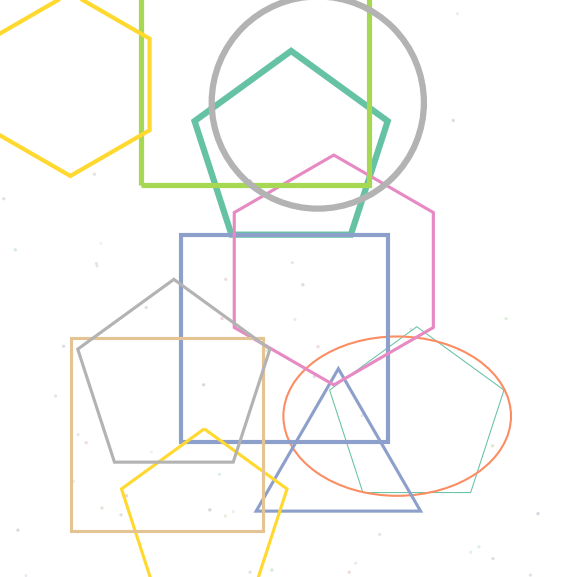[{"shape": "pentagon", "thickness": 3, "radius": 0.88, "center": [0.504, 0.735]}, {"shape": "pentagon", "thickness": 0.5, "radius": 0.79, "center": [0.722, 0.275]}, {"shape": "oval", "thickness": 1, "radius": 0.99, "center": [0.688, 0.279]}, {"shape": "square", "thickness": 2, "radius": 0.9, "center": [0.493, 0.413]}, {"shape": "triangle", "thickness": 1.5, "radius": 0.82, "center": [0.586, 0.196]}, {"shape": "hexagon", "thickness": 1.5, "radius": 1.0, "center": [0.578, 0.532]}, {"shape": "square", "thickness": 2.5, "radius": 0.99, "center": [0.441, 0.876]}, {"shape": "pentagon", "thickness": 1.5, "radius": 0.75, "center": [0.354, 0.106]}, {"shape": "hexagon", "thickness": 2, "radius": 0.79, "center": [0.122, 0.853]}, {"shape": "square", "thickness": 1.5, "radius": 0.83, "center": [0.289, 0.247]}, {"shape": "circle", "thickness": 3, "radius": 0.92, "center": [0.55, 0.822]}, {"shape": "pentagon", "thickness": 1.5, "radius": 0.87, "center": [0.301, 0.34]}]